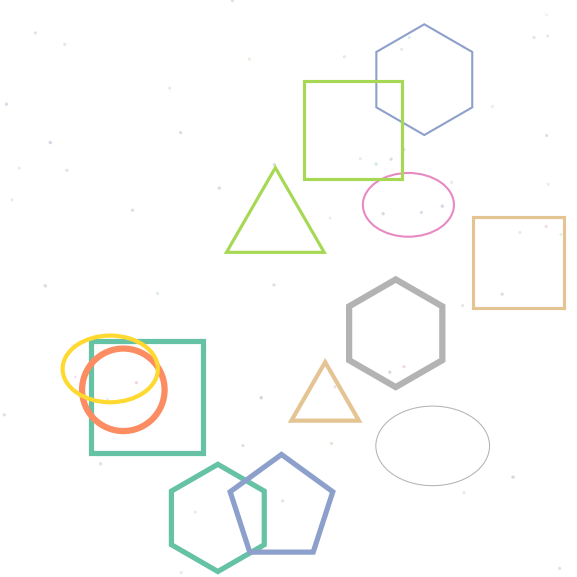[{"shape": "hexagon", "thickness": 2.5, "radius": 0.46, "center": [0.377, 0.102]}, {"shape": "square", "thickness": 2.5, "radius": 0.48, "center": [0.254, 0.312]}, {"shape": "circle", "thickness": 3, "radius": 0.36, "center": [0.214, 0.324]}, {"shape": "hexagon", "thickness": 1, "radius": 0.48, "center": [0.735, 0.861]}, {"shape": "pentagon", "thickness": 2.5, "radius": 0.47, "center": [0.487, 0.119]}, {"shape": "oval", "thickness": 1, "radius": 0.39, "center": [0.707, 0.644]}, {"shape": "triangle", "thickness": 1.5, "radius": 0.49, "center": [0.477, 0.611]}, {"shape": "square", "thickness": 1.5, "radius": 0.42, "center": [0.611, 0.774]}, {"shape": "oval", "thickness": 2, "radius": 0.41, "center": [0.191, 0.36]}, {"shape": "triangle", "thickness": 2, "radius": 0.34, "center": [0.563, 0.305]}, {"shape": "square", "thickness": 1.5, "radius": 0.39, "center": [0.898, 0.544]}, {"shape": "oval", "thickness": 0.5, "radius": 0.49, "center": [0.749, 0.227]}, {"shape": "hexagon", "thickness": 3, "radius": 0.47, "center": [0.685, 0.422]}]